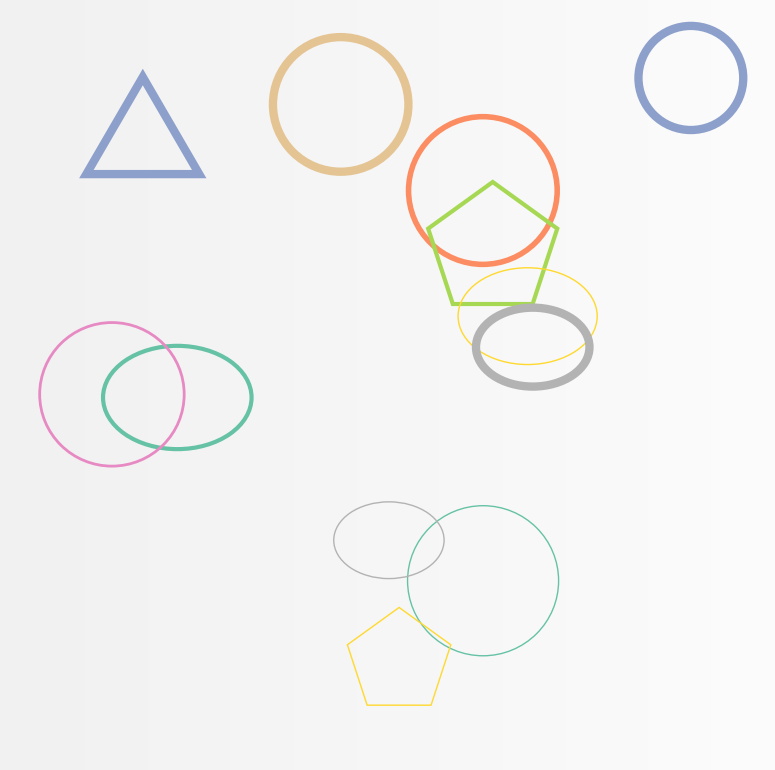[{"shape": "oval", "thickness": 1.5, "radius": 0.48, "center": [0.229, 0.484]}, {"shape": "circle", "thickness": 0.5, "radius": 0.49, "center": [0.623, 0.246]}, {"shape": "circle", "thickness": 2, "radius": 0.48, "center": [0.623, 0.753]}, {"shape": "triangle", "thickness": 3, "radius": 0.42, "center": [0.184, 0.816]}, {"shape": "circle", "thickness": 3, "radius": 0.34, "center": [0.891, 0.899]}, {"shape": "circle", "thickness": 1, "radius": 0.47, "center": [0.144, 0.488]}, {"shape": "pentagon", "thickness": 1.5, "radius": 0.44, "center": [0.636, 0.676]}, {"shape": "oval", "thickness": 0.5, "radius": 0.45, "center": [0.681, 0.589]}, {"shape": "pentagon", "thickness": 0.5, "radius": 0.35, "center": [0.515, 0.141]}, {"shape": "circle", "thickness": 3, "radius": 0.44, "center": [0.44, 0.864]}, {"shape": "oval", "thickness": 0.5, "radius": 0.36, "center": [0.502, 0.298]}, {"shape": "oval", "thickness": 3, "radius": 0.37, "center": [0.687, 0.549]}]